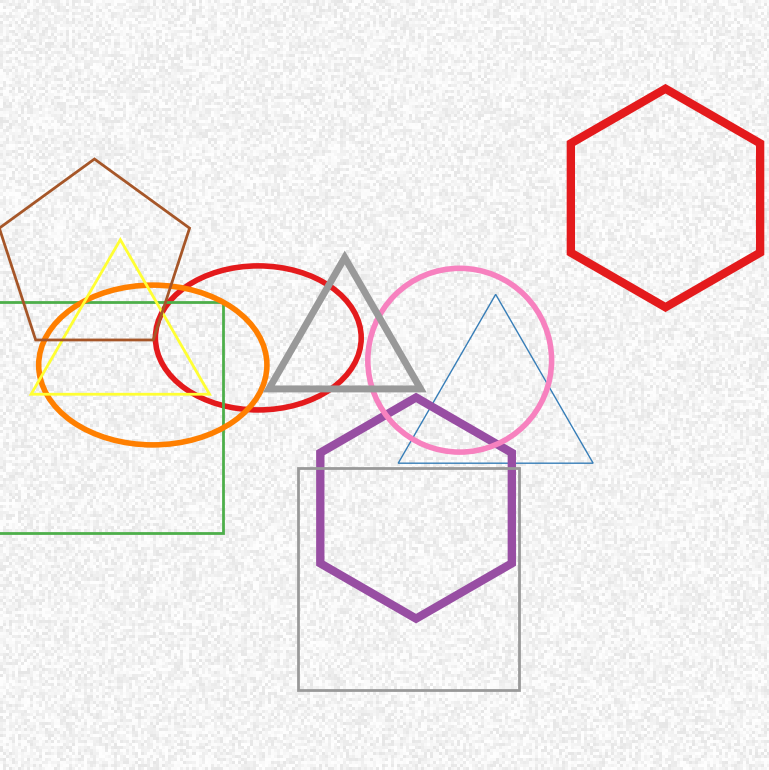[{"shape": "oval", "thickness": 2, "radius": 0.67, "center": [0.335, 0.561]}, {"shape": "hexagon", "thickness": 3, "radius": 0.71, "center": [0.864, 0.743]}, {"shape": "triangle", "thickness": 0.5, "radius": 0.73, "center": [0.644, 0.472]}, {"shape": "square", "thickness": 1, "radius": 0.75, "center": [0.14, 0.458]}, {"shape": "hexagon", "thickness": 3, "radius": 0.72, "center": [0.54, 0.34]}, {"shape": "oval", "thickness": 2, "radius": 0.74, "center": [0.198, 0.526]}, {"shape": "triangle", "thickness": 1, "radius": 0.67, "center": [0.156, 0.555]}, {"shape": "pentagon", "thickness": 1, "radius": 0.65, "center": [0.123, 0.664]}, {"shape": "circle", "thickness": 2, "radius": 0.6, "center": [0.597, 0.532]}, {"shape": "triangle", "thickness": 2.5, "radius": 0.57, "center": [0.448, 0.552]}, {"shape": "square", "thickness": 1, "radius": 0.72, "center": [0.53, 0.248]}]